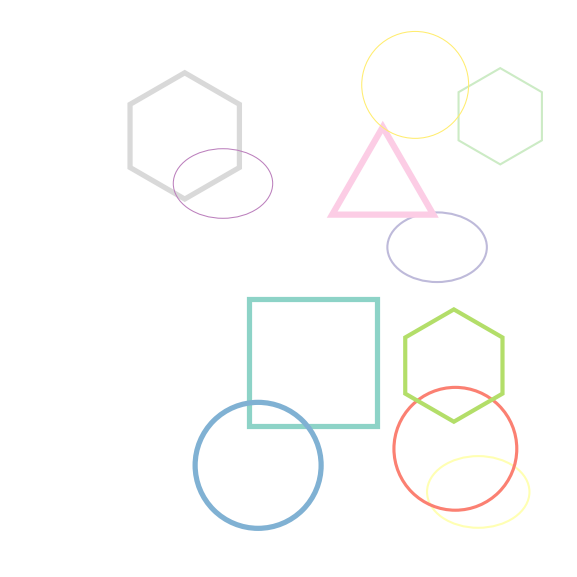[{"shape": "square", "thickness": 2.5, "radius": 0.55, "center": [0.542, 0.372]}, {"shape": "oval", "thickness": 1, "radius": 0.44, "center": [0.828, 0.147]}, {"shape": "oval", "thickness": 1, "radius": 0.43, "center": [0.757, 0.571]}, {"shape": "circle", "thickness": 1.5, "radius": 0.53, "center": [0.789, 0.222]}, {"shape": "circle", "thickness": 2.5, "radius": 0.55, "center": [0.447, 0.193]}, {"shape": "hexagon", "thickness": 2, "radius": 0.49, "center": [0.786, 0.366]}, {"shape": "triangle", "thickness": 3, "radius": 0.51, "center": [0.663, 0.678]}, {"shape": "hexagon", "thickness": 2.5, "radius": 0.55, "center": [0.32, 0.764]}, {"shape": "oval", "thickness": 0.5, "radius": 0.43, "center": [0.386, 0.681]}, {"shape": "hexagon", "thickness": 1, "radius": 0.42, "center": [0.866, 0.798]}, {"shape": "circle", "thickness": 0.5, "radius": 0.46, "center": [0.719, 0.852]}]